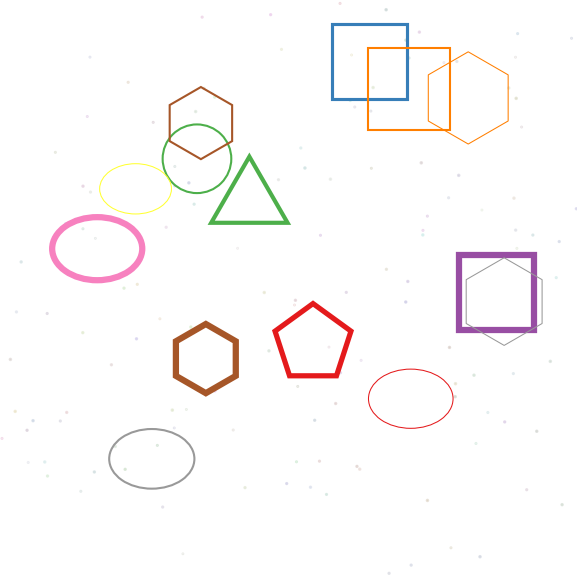[{"shape": "oval", "thickness": 0.5, "radius": 0.37, "center": [0.711, 0.309]}, {"shape": "pentagon", "thickness": 2.5, "radius": 0.35, "center": [0.542, 0.404]}, {"shape": "square", "thickness": 1.5, "radius": 0.32, "center": [0.64, 0.893]}, {"shape": "triangle", "thickness": 2, "radius": 0.38, "center": [0.432, 0.652]}, {"shape": "circle", "thickness": 1, "radius": 0.3, "center": [0.341, 0.724]}, {"shape": "square", "thickness": 3, "radius": 0.32, "center": [0.859, 0.493]}, {"shape": "square", "thickness": 1, "radius": 0.35, "center": [0.708, 0.845]}, {"shape": "hexagon", "thickness": 0.5, "radius": 0.4, "center": [0.811, 0.83]}, {"shape": "oval", "thickness": 0.5, "radius": 0.31, "center": [0.235, 0.672]}, {"shape": "hexagon", "thickness": 3, "radius": 0.3, "center": [0.356, 0.378]}, {"shape": "hexagon", "thickness": 1, "radius": 0.31, "center": [0.348, 0.786]}, {"shape": "oval", "thickness": 3, "radius": 0.39, "center": [0.168, 0.569]}, {"shape": "hexagon", "thickness": 0.5, "radius": 0.38, "center": [0.873, 0.477]}, {"shape": "oval", "thickness": 1, "radius": 0.37, "center": [0.263, 0.205]}]